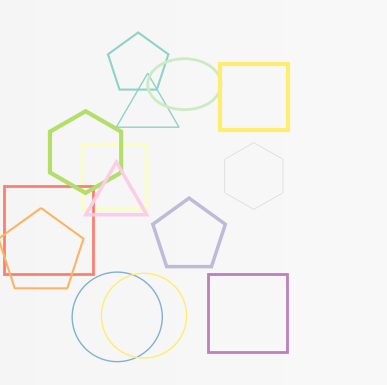[{"shape": "triangle", "thickness": 1, "radius": 0.47, "center": [0.381, 0.716]}, {"shape": "pentagon", "thickness": 1.5, "radius": 0.41, "center": [0.357, 0.834]}, {"shape": "square", "thickness": 1.5, "radius": 0.42, "center": [0.296, 0.541]}, {"shape": "pentagon", "thickness": 2.5, "radius": 0.49, "center": [0.488, 0.387]}, {"shape": "square", "thickness": 2, "radius": 0.58, "center": [0.125, 0.402]}, {"shape": "circle", "thickness": 1, "radius": 0.58, "center": [0.303, 0.177]}, {"shape": "pentagon", "thickness": 1.5, "radius": 0.58, "center": [0.106, 0.344]}, {"shape": "hexagon", "thickness": 3, "radius": 0.53, "center": [0.221, 0.605]}, {"shape": "triangle", "thickness": 2.5, "radius": 0.45, "center": [0.3, 0.488]}, {"shape": "hexagon", "thickness": 0.5, "radius": 0.43, "center": [0.655, 0.543]}, {"shape": "square", "thickness": 2, "radius": 0.51, "center": [0.639, 0.187]}, {"shape": "oval", "thickness": 2, "radius": 0.47, "center": [0.476, 0.781]}, {"shape": "circle", "thickness": 1, "radius": 0.55, "center": [0.372, 0.18]}, {"shape": "square", "thickness": 3, "radius": 0.43, "center": [0.655, 0.748]}]